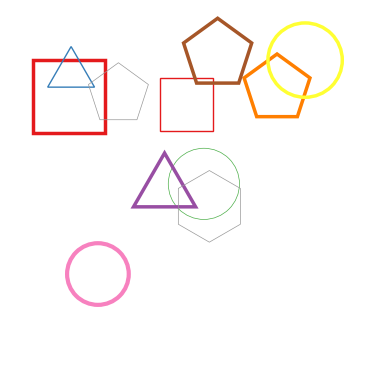[{"shape": "square", "thickness": 2.5, "radius": 0.47, "center": [0.179, 0.749]}, {"shape": "square", "thickness": 1, "radius": 0.34, "center": [0.485, 0.728]}, {"shape": "triangle", "thickness": 1, "radius": 0.35, "center": [0.185, 0.809]}, {"shape": "circle", "thickness": 0.5, "radius": 0.46, "center": [0.53, 0.522]}, {"shape": "triangle", "thickness": 2.5, "radius": 0.47, "center": [0.427, 0.509]}, {"shape": "pentagon", "thickness": 2.5, "radius": 0.45, "center": [0.72, 0.77]}, {"shape": "circle", "thickness": 2.5, "radius": 0.48, "center": [0.793, 0.844]}, {"shape": "pentagon", "thickness": 2.5, "radius": 0.47, "center": [0.565, 0.859]}, {"shape": "circle", "thickness": 3, "radius": 0.4, "center": [0.254, 0.288]}, {"shape": "hexagon", "thickness": 0.5, "radius": 0.47, "center": [0.544, 0.464]}, {"shape": "pentagon", "thickness": 0.5, "radius": 0.41, "center": [0.308, 0.755]}]